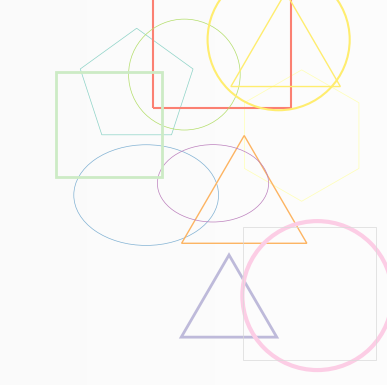[{"shape": "pentagon", "thickness": 0.5, "radius": 0.76, "center": [0.353, 0.774]}, {"shape": "hexagon", "thickness": 0.5, "radius": 0.85, "center": [0.778, 0.648]}, {"shape": "triangle", "thickness": 2, "radius": 0.71, "center": [0.591, 0.195]}, {"shape": "square", "thickness": 1.5, "radius": 0.89, "center": [0.572, 0.896]}, {"shape": "oval", "thickness": 0.5, "radius": 0.93, "center": [0.377, 0.493]}, {"shape": "triangle", "thickness": 1, "radius": 0.93, "center": [0.63, 0.461]}, {"shape": "circle", "thickness": 0.5, "radius": 0.72, "center": [0.476, 0.806]}, {"shape": "circle", "thickness": 3, "radius": 0.97, "center": [0.819, 0.232]}, {"shape": "square", "thickness": 0.5, "radius": 0.86, "center": [0.798, 0.237]}, {"shape": "oval", "thickness": 0.5, "radius": 0.72, "center": [0.55, 0.524]}, {"shape": "square", "thickness": 2, "radius": 0.68, "center": [0.281, 0.677]}, {"shape": "triangle", "thickness": 1, "radius": 0.82, "center": [0.737, 0.857]}, {"shape": "circle", "thickness": 1.5, "radius": 0.92, "center": [0.719, 0.897]}]